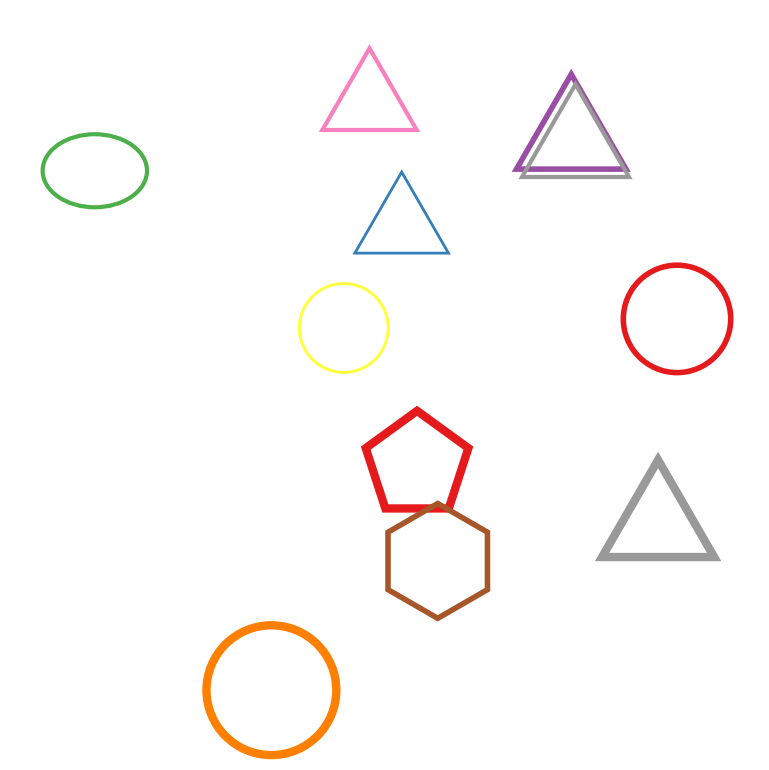[{"shape": "circle", "thickness": 2, "radius": 0.35, "center": [0.879, 0.586]}, {"shape": "pentagon", "thickness": 3, "radius": 0.35, "center": [0.542, 0.396]}, {"shape": "triangle", "thickness": 1, "radius": 0.35, "center": [0.522, 0.706]}, {"shape": "oval", "thickness": 1.5, "radius": 0.34, "center": [0.123, 0.778]}, {"shape": "triangle", "thickness": 2, "radius": 0.41, "center": [0.742, 0.821]}, {"shape": "circle", "thickness": 3, "radius": 0.42, "center": [0.352, 0.104]}, {"shape": "circle", "thickness": 1, "radius": 0.29, "center": [0.446, 0.574]}, {"shape": "hexagon", "thickness": 2, "radius": 0.37, "center": [0.568, 0.272]}, {"shape": "triangle", "thickness": 1.5, "radius": 0.35, "center": [0.48, 0.867]}, {"shape": "triangle", "thickness": 3, "radius": 0.42, "center": [0.855, 0.319]}, {"shape": "triangle", "thickness": 1.5, "radius": 0.4, "center": [0.747, 0.81]}]